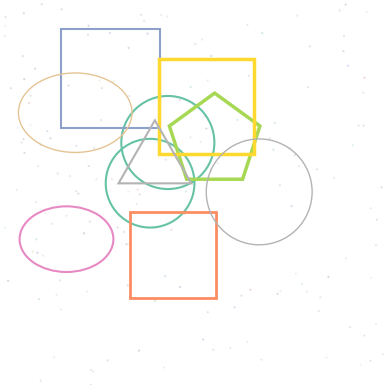[{"shape": "circle", "thickness": 1.5, "radius": 0.58, "center": [0.39, 0.524]}, {"shape": "circle", "thickness": 1.5, "radius": 0.6, "center": [0.436, 0.63]}, {"shape": "square", "thickness": 2, "radius": 0.56, "center": [0.45, 0.338]}, {"shape": "square", "thickness": 1.5, "radius": 0.64, "center": [0.286, 0.796]}, {"shape": "oval", "thickness": 1.5, "radius": 0.61, "center": [0.173, 0.379]}, {"shape": "pentagon", "thickness": 2.5, "radius": 0.62, "center": [0.558, 0.635]}, {"shape": "square", "thickness": 2.5, "radius": 0.62, "center": [0.537, 0.724]}, {"shape": "oval", "thickness": 1, "radius": 0.74, "center": [0.195, 0.707]}, {"shape": "triangle", "thickness": 1.5, "radius": 0.55, "center": [0.402, 0.578]}, {"shape": "circle", "thickness": 1, "radius": 0.69, "center": [0.673, 0.502]}]